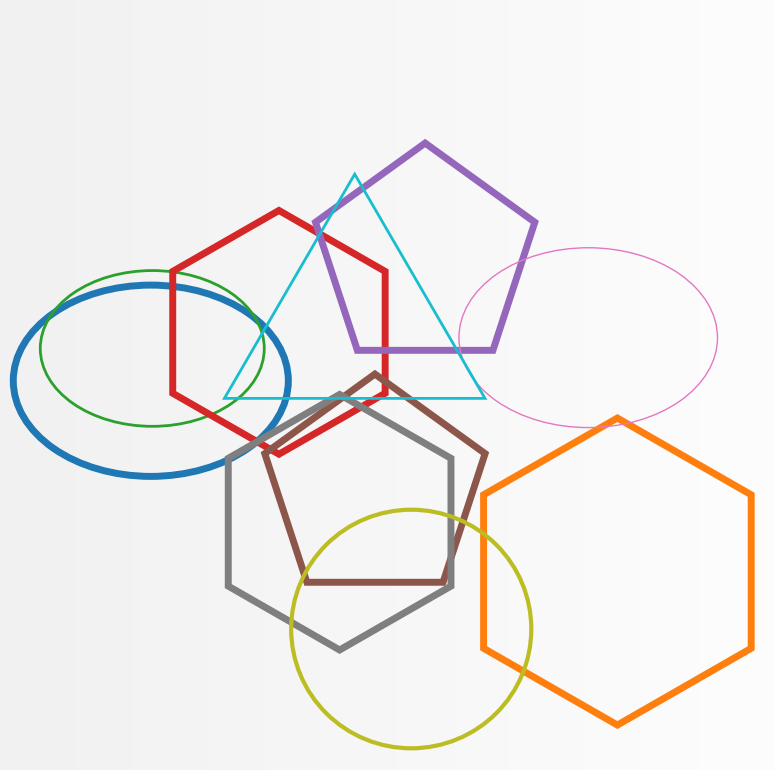[{"shape": "oval", "thickness": 2.5, "radius": 0.89, "center": [0.195, 0.506]}, {"shape": "hexagon", "thickness": 2.5, "radius": 1.0, "center": [0.797, 0.258]}, {"shape": "oval", "thickness": 1, "radius": 0.72, "center": [0.196, 0.547]}, {"shape": "hexagon", "thickness": 2.5, "radius": 0.79, "center": [0.36, 0.568]}, {"shape": "pentagon", "thickness": 2.5, "radius": 0.74, "center": [0.549, 0.665]}, {"shape": "pentagon", "thickness": 2.5, "radius": 0.75, "center": [0.484, 0.365]}, {"shape": "oval", "thickness": 0.5, "radius": 0.83, "center": [0.759, 0.561]}, {"shape": "hexagon", "thickness": 2.5, "radius": 0.83, "center": [0.438, 0.322]}, {"shape": "circle", "thickness": 1.5, "radius": 0.77, "center": [0.531, 0.183]}, {"shape": "triangle", "thickness": 1, "radius": 0.97, "center": [0.458, 0.58]}]